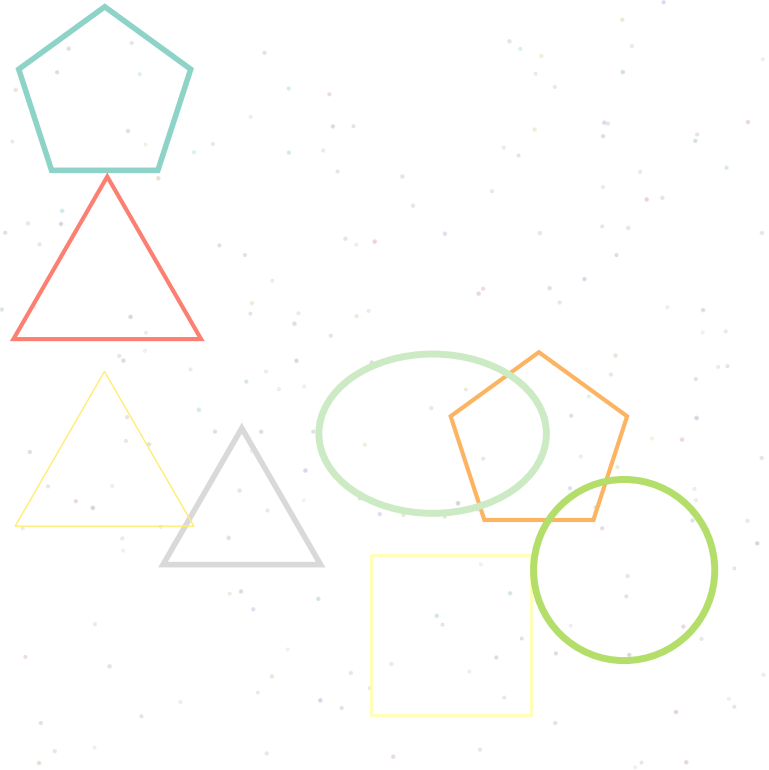[{"shape": "pentagon", "thickness": 2, "radius": 0.59, "center": [0.136, 0.874]}, {"shape": "square", "thickness": 1, "radius": 0.52, "center": [0.585, 0.175]}, {"shape": "triangle", "thickness": 1.5, "radius": 0.7, "center": [0.139, 0.63]}, {"shape": "pentagon", "thickness": 1.5, "radius": 0.6, "center": [0.7, 0.422]}, {"shape": "circle", "thickness": 2.5, "radius": 0.59, "center": [0.811, 0.26]}, {"shape": "triangle", "thickness": 2, "radius": 0.59, "center": [0.314, 0.326]}, {"shape": "oval", "thickness": 2.5, "radius": 0.74, "center": [0.562, 0.437]}, {"shape": "triangle", "thickness": 0.5, "radius": 0.67, "center": [0.136, 0.384]}]